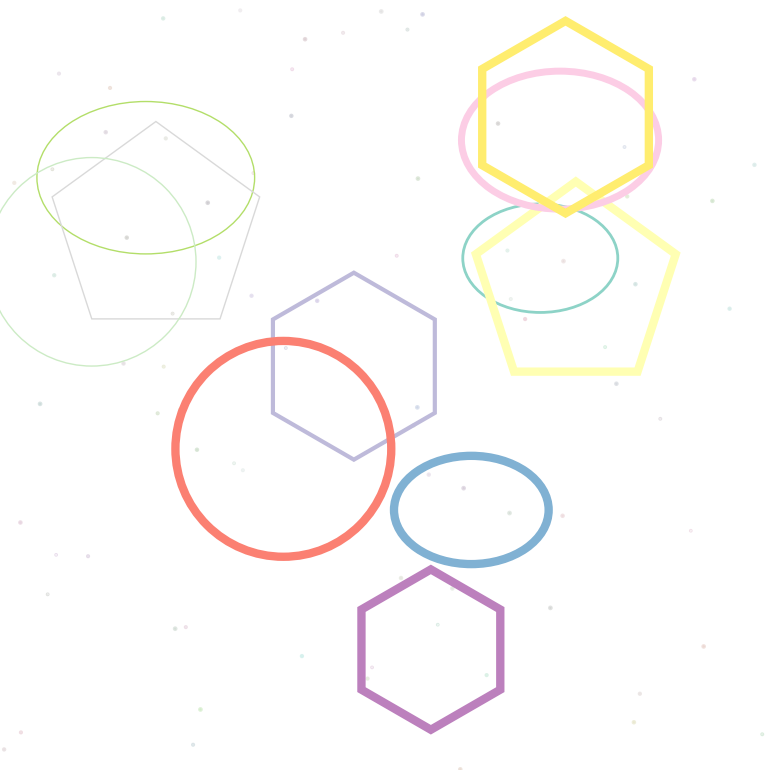[{"shape": "oval", "thickness": 1, "radius": 0.5, "center": [0.702, 0.665]}, {"shape": "pentagon", "thickness": 3, "radius": 0.68, "center": [0.748, 0.628]}, {"shape": "hexagon", "thickness": 1.5, "radius": 0.61, "center": [0.46, 0.524]}, {"shape": "circle", "thickness": 3, "radius": 0.7, "center": [0.368, 0.417]}, {"shape": "oval", "thickness": 3, "radius": 0.5, "center": [0.612, 0.338]}, {"shape": "oval", "thickness": 0.5, "radius": 0.71, "center": [0.189, 0.769]}, {"shape": "oval", "thickness": 2.5, "radius": 0.64, "center": [0.727, 0.818]}, {"shape": "pentagon", "thickness": 0.5, "radius": 0.71, "center": [0.202, 0.7]}, {"shape": "hexagon", "thickness": 3, "radius": 0.52, "center": [0.56, 0.156]}, {"shape": "circle", "thickness": 0.5, "radius": 0.68, "center": [0.119, 0.66]}, {"shape": "hexagon", "thickness": 3, "radius": 0.62, "center": [0.734, 0.848]}]